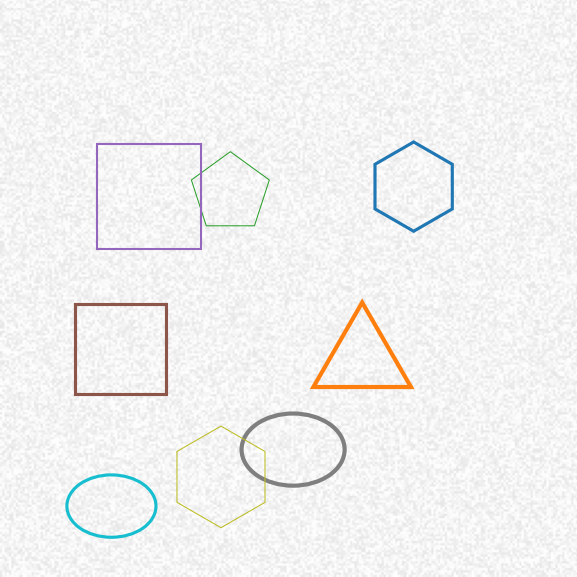[{"shape": "hexagon", "thickness": 1.5, "radius": 0.39, "center": [0.716, 0.676]}, {"shape": "triangle", "thickness": 2, "radius": 0.49, "center": [0.627, 0.378]}, {"shape": "pentagon", "thickness": 0.5, "radius": 0.35, "center": [0.399, 0.666]}, {"shape": "square", "thickness": 1, "radius": 0.45, "center": [0.258, 0.659]}, {"shape": "square", "thickness": 1.5, "radius": 0.39, "center": [0.209, 0.395]}, {"shape": "oval", "thickness": 2, "radius": 0.45, "center": [0.508, 0.221]}, {"shape": "hexagon", "thickness": 0.5, "radius": 0.44, "center": [0.383, 0.173]}, {"shape": "oval", "thickness": 1.5, "radius": 0.39, "center": [0.193, 0.123]}]